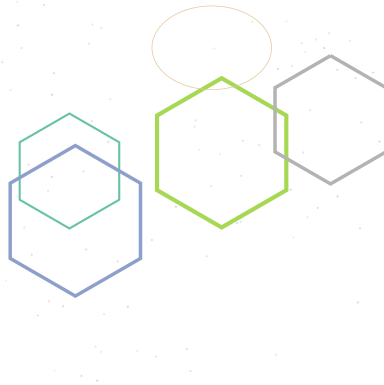[{"shape": "hexagon", "thickness": 1.5, "radius": 0.75, "center": [0.18, 0.556]}, {"shape": "hexagon", "thickness": 2.5, "radius": 0.98, "center": [0.196, 0.426]}, {"shape": "hexagon", "thickness": 3, "radius": 0.97, "center": [0.576, 0.603]}, {"shape": "oval", "thickness": 0.5, "radius": 0.78, "center": [0.55, 0.876]}, {"shape": "hexagon", "thickness": 2.5, "radius": 0.83, "center": [0.859, 0.689]}]